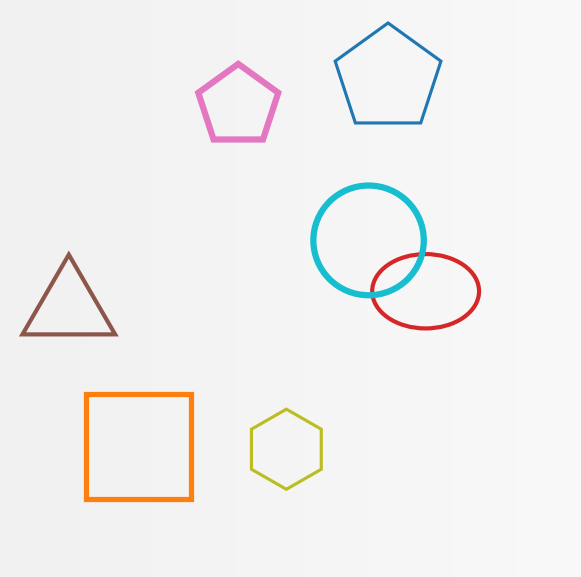[{"shape": "pentagon", "thickness": 1.5, "radius": 0.48, "center": [0.668, 0.864]}, {"shape": "square", "thickness": 2.5, "radius": 0.45, "center": [0.238, 0.226]}, {"shape": "oval", "thickness": 2, "radius": 0.46, "center": [0.732, 0.495]}, {"shape": "triangle", "thickness": 2, "radius": 0.46, "center": [0.118, 0.466]}, {"shape": "pentagon", "thickness": 3, "radius": 0.36, "center": [0.41, 0.816]}, {"shape": "hexagon", "thickness": 1.5, "radius": 0.35, "center": [0.493, 0.221]}, {"shape": "circle", "thickness": 3, "radius": 0.47, "center": [0.634, 0.583]}]